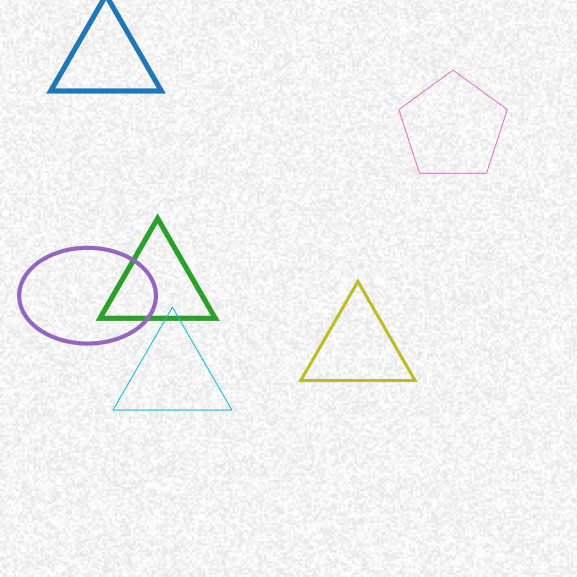[{"shape": "triangle", "thickness": 2.5, "radius": 0.55, "center": [0.184, 0.897]}, {"shape": "triangle", "thickness": 2.5, "radius": 0.58, "center": [0.273, 0.506]}, {"shape": "oval", "thickness": 2, "radius": 0.59, "center": [0.152, 0.487]}, {"shape": "pentagon", "thickness": 0.5, "radius": 0.49, "center": [0.784, 0.779]}, {"shape": "triangle", "thickness": 1.5, "radius": 0.57, "center": [0.62, 0.397]}, {"shape": "triangle", "thickness": 0.5, "radius": 0.59, "center": [0.299, 0.348]}]